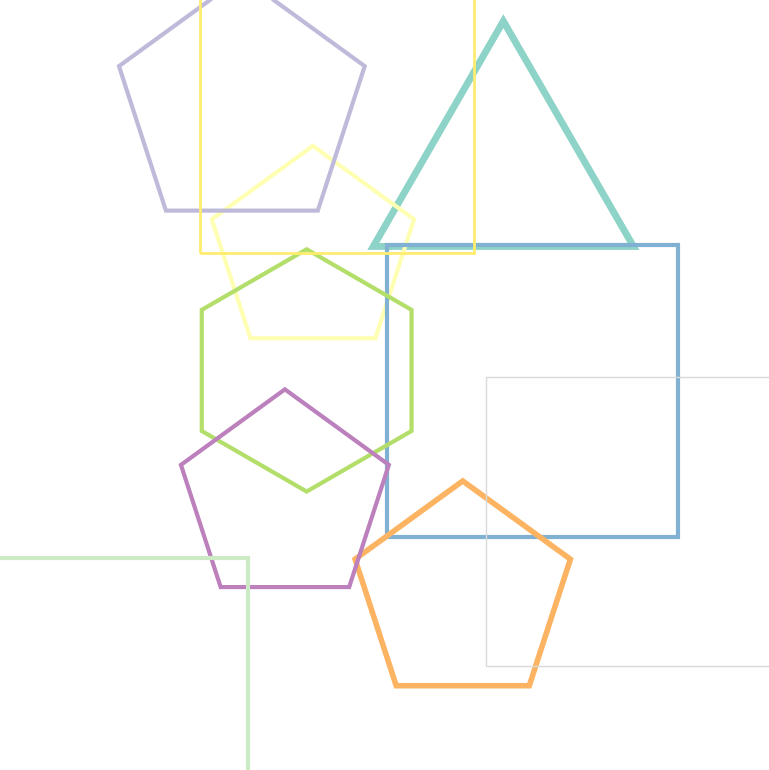[{"shape": "triangle", "thickness": 2.5, "radius": 0.98, "center": [0.654, 0.777]}, {"shape": "pentagon", "thickness": 1.5, "radius": 0.69, "center": [0.406, 0.672]}, {"shape": "pentagon", "thickness": 1.5, "radius": 0.84, "center": [0.314, 0.862]}, {"shape": "square", "thickness": 1.5, "radius": 0.95, "center": [0.691, 0.492]}, {"shape": "pentagon", "thickness": 2, "radius": 0.73, "center": [0.601, 0.228]}, {"shape": "hexagon", "thickness": 1.5, "radius": 0.79, "center": [0.398, 0.519]}, {"shape": "square", "thickness": 0.5, "radius": 0.94, "center": [0.819, 0.323]}, {"shape": "pentagon", "thickness": 1.5, "radius": 0.71, "center": [0.37, 0.352]}, {"shape": "square", "thickness": 1.5, "radius": 0.85, "center": [0.153, 0.106]}, {"shape": "square", "thickness": 1, "radius": 0.89, "center": [0.438, 0.849]}]